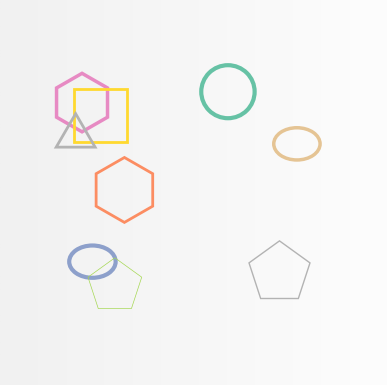[{"shape": "circle", "thickness": 3, "radius": 0.34, "center": [0.588, 0.762]}, {"shape": "hexagon", "thickness": 2, "radius": 0.42, "center": [0.321, 0.507]}, {"shape": "oval", "thickness": 3, "radius": 0.3, "center": [0.239, 0.32]}, {"shape": "hexagon", "thickness": 2.5, "radius": 0.38, "center": [0.212, 0.734]}, {"shape": "pentagon", "thickness": 0.5, "radius": 0.36, "center": [0.296, 0.258]}, {"shape": "square", "thickness": 2, "radius": 0.34, "center": [0.259, 0.7]}, {"shape": "oval", "thickness": 2.5, "radius": 0.3, "center": [0.766, 0.626]}, {"shape": "pentagon", "thickness": 1, "radius": 0.41, "center": [0.721, 0.292]}, {"shape": "triangle", "thickness": 2, "radius": 0.29, "center": [0.195, 0.647]}]